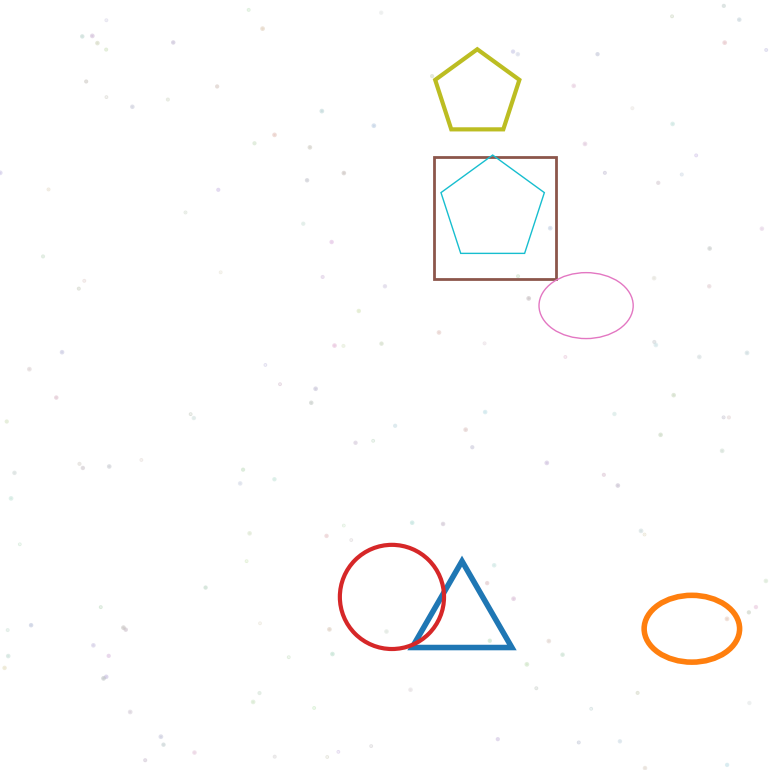[{"shape": "triangle", "thickness": 2, "radius": 0.37, "center": [0.6, 0.196]}, {"shape": "oval", "thickness": 2, "radius": 0.31, "center": [0.899, 0.183]}, {"shape": "circle", "thickness": 1.5, "radius": 0.34, "center": [0.509, 0.225]}, {"shape": "square", "thickness": 1, "radius": 0.4, "center": [0.643, 0.717]}, {"shape": "oval", "thickness": 0.5, "radius": 0.31, "center": [0.761, 0.603]}, {"shape": "pentagon", "thickness": 1.5, "radius": 0.29, "center": [0.62, 0.879]}, {"shape": "pentagon", "thickness": 0.5, "radius": 0.35, "center": [0.64, 0.728]}]